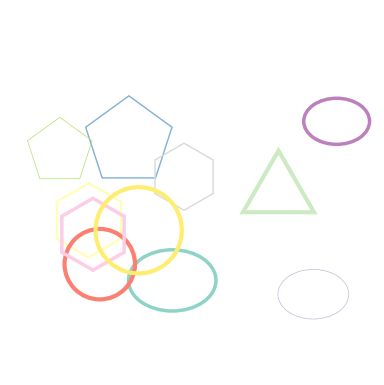[{"shape": "oval", "thickness": 2.5, "radius": 0.57, "center": [0.447, 0.272]}, {"shape": "hexagon", "thickness": 1.5, "radius": 0.48, "center": [0.231, 0.428]}, {"shape": "oval", "thickness": 0.5, "radius": 0.46, "center": [0.814, 0.236]}, {"shape": "circle", "thickness": 3, "radius": 0.46, "center": [0.259, 0.314]}, {"shape": "pentagon", "thickness": 1, "radius": 0.59, "center": [0.335, 0.633]}, {"shape": "pentagon", "thickness": 0.5, "radius": 0.44, "center": [0.155, 0.607]}, {"shape": "hexagon", "thickness": 2.5, "radius": 0.47, "center": [0.242, 0.392]}, {"shape": "hexagon", "thickness": 1, "radius": 0.44, "center": [0.478, 0.541]}, {"shape": "oval", "thickness": 2.5, "radius": 0.43, "center": [0.874, 0.685]}, {"shape": "triangle", "thickness": 3, "radius": 0.53, "center": [0.723, 0.502]}, {"shape": "circle", "thickness": 3, "radius": 0.56, "center": [0.36, 0.402]}]